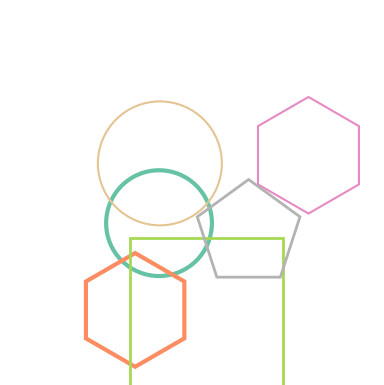[{"shape": "circle", "thickness": 3, "radius": 0.69, "center": [0.413, 0.42]}, {"shape": "hexagon", "thickness": 3, "radius": 0.74, "center": [0.351, 0.195]}, {"shape": "hexagon", "thickness": 1.5, "radius": 0.76, "center": [0.801, 0.597]}, {"shape": "square", "thickness": 2, "radius": 1.0, "center": [0.537, 0.182]}, {"shape": "circle", "thickness": 1.5, "radius": 0.8, "center": [0.415, 0.576]}, {"shape": "pentagon", "thickness": 2, "radius": 0.7, "center": [0.646, 0.394]}]